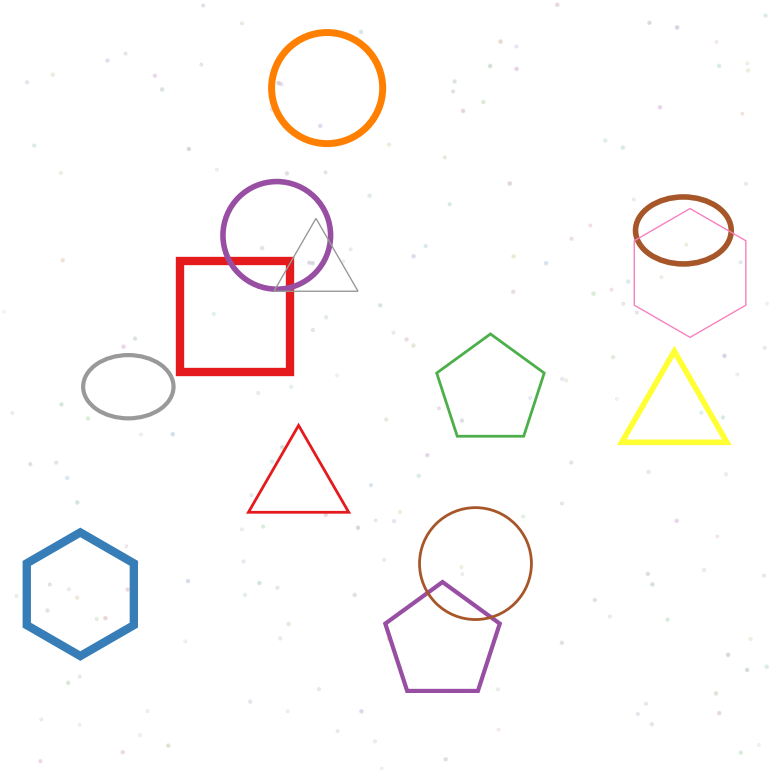[{"shape": "triangle", "thickness": 1, "radius": 0.38, "center": [0.388, 0.372]}, {"shape": "square", "thickness": 3, "radius": 0.36, "center": [0.305, 0.589]}, {"shape": "hexagon", "thickness": 3, "radius": 0.4, "center": [0.104, 0.228]}, {"shape": "pentagon", "thickness": 1, "radius": 0.37, "center": [0.637, 0.493]}, {"shape": "circle", "thickness": 2, "radius": 0.35, "center": [0.359, 0.694]}, {"shape": "pentagon", "thickness": 1.5, "radius": 0.39, "center": [0.575, 0.166]}, {"shape": "circle", "thickness": 2.5, "radius": 0.36, "center": [0.425, 0.886]}, {"shape": "triangle", "thickness": 2, "radius": 0.39, "center": [0.876, 0.465]}, {"shape": "oval", "thickness": 2, "radius": 0.31, "center": [0.888, 0.701]}, {"shape": "circle", "thickness": 1, "radius": 0.36, "center": [0.618, 0.268]}, {"shape": "hexagon", "thickness": 0.5, "radius": 0.42, "center": [0.896, 0.646]}, {"shape": "triangle", "thickness": 0.5, "radius": 0.32, "center": [0.41, 0.653]}, {"shape": "oval", "thickness": 1.5, "radius": 0.29, "center": [0.167, 0.498]}]